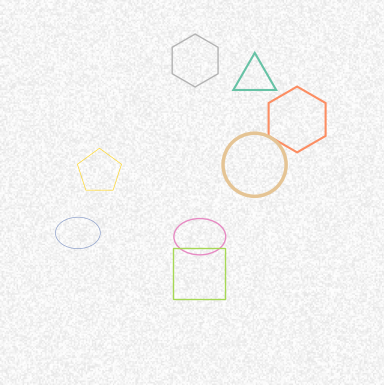[{"shape": "triangle", "thickness": 1.5, "radius": 0.32, "center": [0.662, 0.798]}, {"shape": "hexagon", "thickness": 1.5, "radius": 0.43, "center": [0.772, 0.69]}, {"shape": "oval", "thickness": 0.5, "radius": 0.29, "center": [0.202, 0.395]}, {"shape": "oval", "thickness": 1, "radius": 0.34, "center": [0.519, 0.385]}, {"shape": "square", "thickness": 1, "radius": 0.33, "center": [0.517, 0.289]}, {"shape": "pentagon", "thickness": 0.5, "radius": 0.3, "center": [0.258, 0.555]}, {"shape": "circle", "thickness": 2.5, "radius": 0.41, "center": [0.661, 0.572]}, {"shape": "hexagon", "thickness": 1, "radius": 0.34, "center": [0.507, 0.843]}]